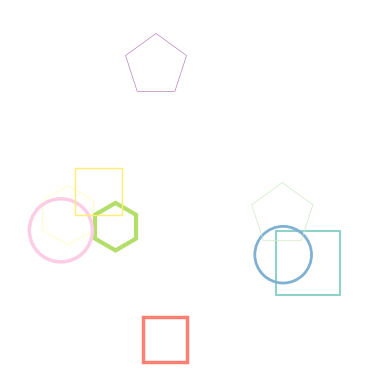[{"shape": "square", "thickness": 1.5, "radius": 0.42, "center": [0.799, 0.316]}, {"shape": "hexagon", "thickness": 0.5, "radius": 0.38, "center": [0.177, 0.441]}, {"shape": "square", "thickness": 2.5, "radius": 0.29, "center": [0.429, 0.119]}, {"shape": "circle", "thickness": 2, "radius": 0.37, "center": [0.735, 0.338]}, {"shape": "hexagon", "thickness": 3, "radius": 0.31, "center": [0.3, 0.411]}, {"shape": "circle", "thickness": 2.5, "radius": 0.41, "center": [0.158, 0.402]}, {"shape": "pentagon", "thickness": 0.5, "radius": 0.42, "center": [0.405, 0.83]}, {"shape": "pentagon", "thickness": 0.5, "radius": 0.42, "center": [0.733, 0.442]}, {"shape": "square", "thickness": 1, "radius": 0.3, "center": [0.255, 0.502]}]